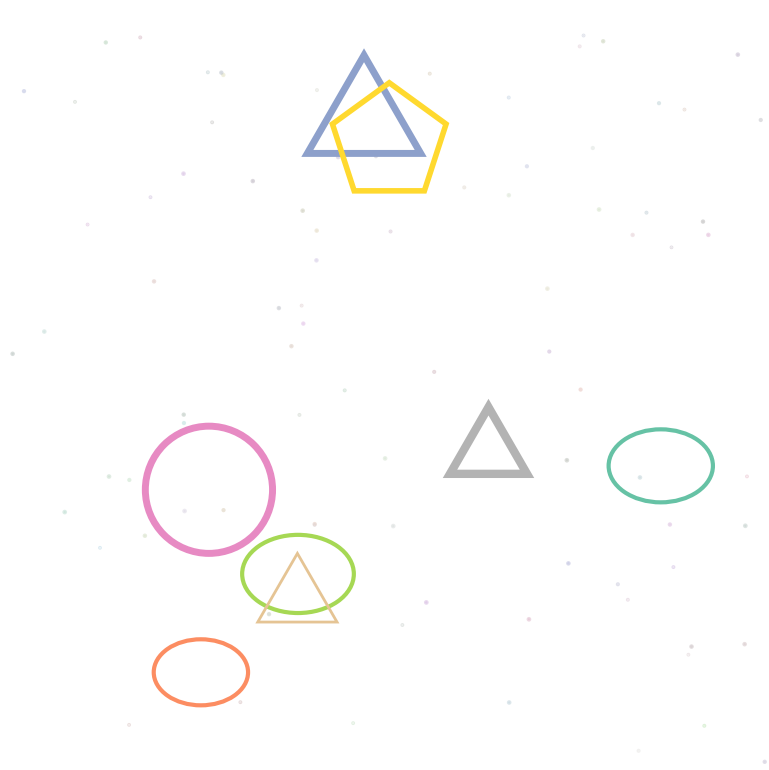[{"shape": "oval", "thickness": 1.5, "radius": 0.34, "center": [0.858, 0.395]}, {"shape": "oval", "thickness": 1.5, "radius": 0.31, "center": [0.261, 0.127]}, {"shape": "triangle", "thickness": 2.5, "radius": 0.42, "center": [0.473, 0.843]}, {"shape": "circle", "thickness": 2.5, "radius": 0.41, "center": [0.271, 0.364]}, {"shape": "oval", "thickness": 1.5, "radius": 0.36, "center": [0.387, 0.255]}, {"shape": "pentagon", "thickness": 2, "radius": 0.39, "center": [0.506, 0.815]}, {"shape": "triangle", "thickness": 1, "radius": 0.3, "center": [0.386, 0.222]}, {"shape": "triangle", "thickness": 3, "radius": 0.29, "center": [0.634, 0.413]}]